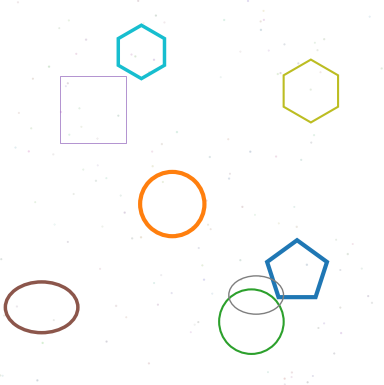[{"shape": "pentagon", "thickness": 3, "radius": 0.41, "center": [0.772, 0.294]}, {"shape": "circle", "thickness": 3, "radius": 0.42, "center": [0.447, 0.47]}, {"shape": "circle", "thickness": 1.5, "radius": 0.42, "center": [0.653, 0.165]}, {"shape": "square", "thickness": 0.5, "radius": 0.43, "center": [0.241, 0.716]}, {"shape": "oval", "thickness": 2.5, "radius": 0.47, "center": [0.108, 0.202]}, {"shape": "oval", "thickness": 1, "radius": 0.36, "center": [0.665, 0.234]}, {"shape": "hexagon", "thickness": 1.5, "radius": 0.41, "center": [0.807, 0.764]}, {"shape": "hexagon", "thickness": 2.5, "radius": 0.35, "center": [0.367, 0.865]}]